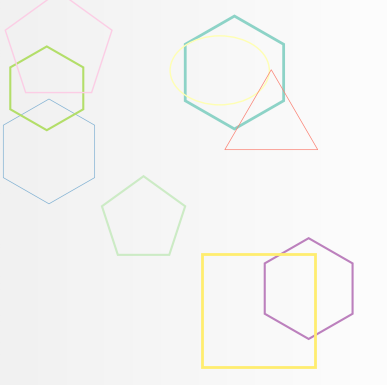[{"shape": "hexagon", "thickness": 2, "radius": 0.73, "center": [0.605, 0.812]}, {"shape": "oval", "thickness": 1, "radius": 0.64, "center": [0.567, 0.817]}, {"shape": "triangle", "thickness": 0.5, "radius": 0.69, "center": [0.7, 0.68]}, {"shape": "hexagon", "thickness": 0.5, "radius": 0.68, "center": [0.126, 0.607]}, {"shape": "hexagon", "thickness": 1.5, "radius": 0.54, "center": [0.121, 0.771]}, {"shape": "pentagon", "thickness": 1, "radius": 0.72, "center": [0.151, 0.877]}, {"shape": "hexagon", "thickness": 1.5, "radius": 0.65, "center": [0.797, 0.25]}, {"shape": "pentagon", "thickness": 1.5, "radius": 0.56, "center": [0.37, 0.429]}, {"shape": "square", "thickness": 2, "radius": 0.73, "center": [0.666, 0.194]}]